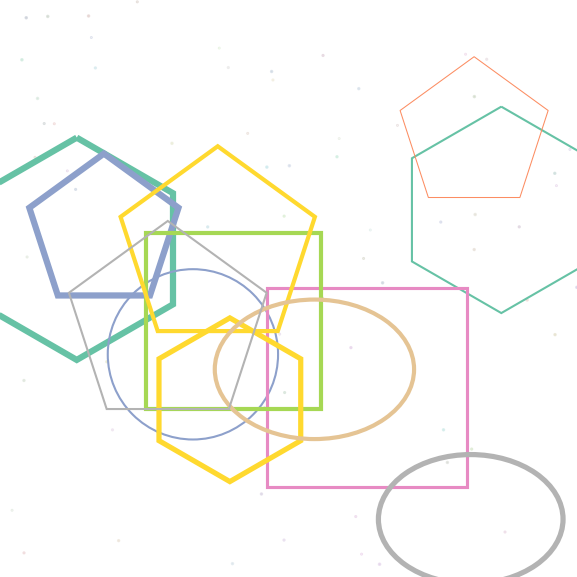[{"shape": "hexagon", "thickness": 3, "radius": 0.96, "center": [0.133, 0.568]}, {"shape": "hexagon", "thickness": 1, "radius": 0.89, "center": [0.868, 0.636]}, {"shape": "pentagon", "thickness": 0.5, "radius": 0.67, "center": [0.821, 0.766]}, {"shape": "pentagon", "thickness": 3, "radius": 0.68, "center": [0.18, 0.597]}, {"shape": "circle", "thickness": 1, "radius": 0.74, "center": [0.334, 0.386]}, {"shape": "square", "thickness": 1.5, "radius": 0.86, "center": [0.635, 0.328]}, {"shape": "square", "thickness": 2, "radius": 0.76, "center": [0.404, 0.443]}, {"shape": "pentagon", "thickness": 2, "radius": 0.88, "center": [0.377, 0.569]}, {"shape": "hexagon", "thickness": 2.5, "radius": 0.71, "center": [0.398, 0.307]}, {"shape": "oval", "thickness": 2, "radius": 0.86, "center": [0.544, 0.36]}, {"shape": "pentagon", "thickness": 1, "radius": 0.9, "center": [0.291, 0.437]}, {"shape": "oval", "thickness": 2.5, "radius": 0.8, "center": [0.815, 0.1]}]